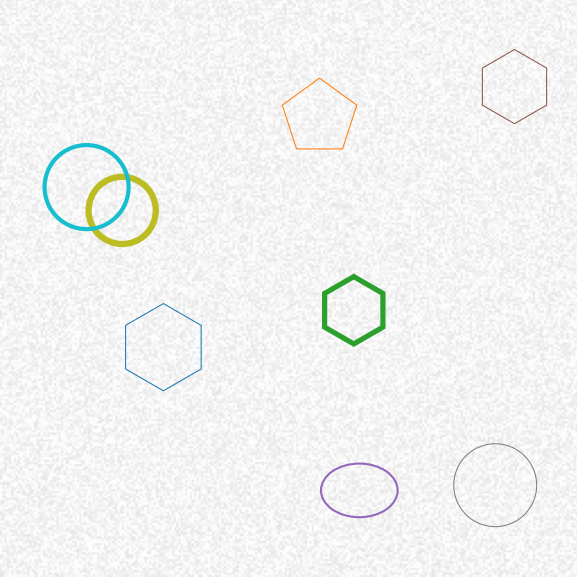[{"shape": "hexagon", "thickness": 0.5, "radius": 0.38, "center": [0.283, 0.398]}, {"shape": "pentagon", "thickness": 0.5, "radius": 0.34, "center": [0.553, 0.796]}, {"shape": "hexagon", "thickness": 2.5, "radius": 0.29, "center": [0.613, 0.462]}, {"shape": "oval", "thickness": 1, "radius": 0.33, "center": [0.622, 0.15]}, {"shape": "hexagon", "thickness": 0.5, "radius": 0.32, "center": [0.891, 0.849]}, {"shape": "circle", "thickness": 0.5, "radius": 0.36, "center": [0.858, 0.159]}, {"shape": "circle", "thickness": 3, "radius": 0.29, "center": [0.212, 0.635]}, {"shape": "circle", "thickness": 2, "radius": 0.36, "center": [0.15, 0.675]}]